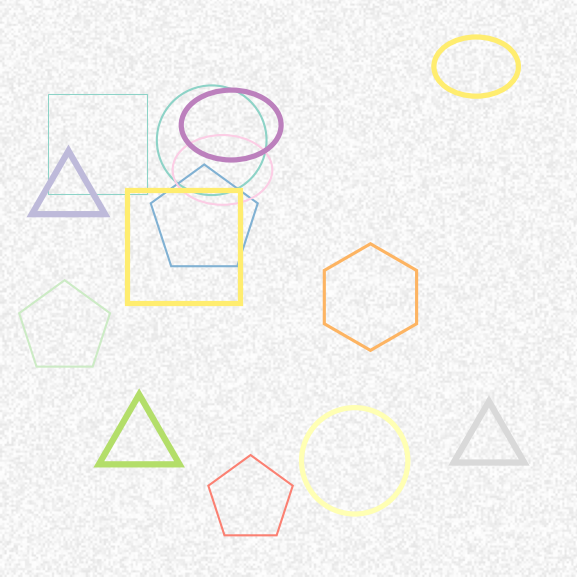[{"shape": "circle", "thickness": 1, "radius": 0.47, "center": [0.367, 0.756]}, {"shape": "square", "thickness": 0.5, "radius": 0.43, "center": [0.169, 0.75]}, {"shape": "circle", "thickness": 2.5, "radius": 0.46, "center": [0.614, 0.201]}, {"shape": "triangle", "thickness": 3, "radius": 0.37, "center": [0.119, 0.665]}, {"shape": "pentagon", "thickness": 1, "radius": 0.38, "center": [0.434, 0.134]}, {"shape": "pentagon", "thickness": 1, "radius": 0.49, "center": [0.354, 0.617]}, {"shape": "hexagon", "thickness": 1.5, "radius": 0.46, "center": [0.641, 0.485]}, {"shape": "triangle", "thickness": 3, "radius": 0.4, "center": [0.241, 0.235]}, {"shape": "oval", "thickness": 1, "radius": 0.43, "center": [0.385, 0.705]}, {"shape": "triangle", "thickness": 3, "radius": 0.35, "center": [0.847, 0.233]}, {"shape": "oval", "thickness": 2.5, "radius": 0.43, "center": [0.4, 0.783]}, {"shape": "pentagon", "thickness": 1, "radius": 0.41, "center": [0.112, 0.431]}, {"shape": "oval", "thickness": 2.5, "radius": 0.37, "center": [0.825, 0.884]}, {"shape": "square", "thickness": 2.5, "radius": 0.49, "center": [0.318, 0.573]}]